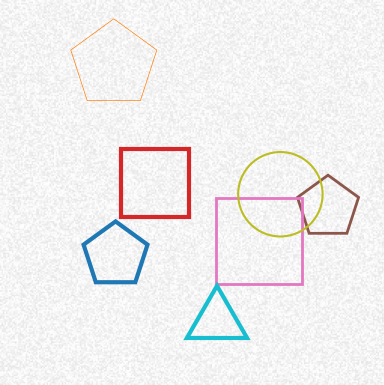[{"shape": "pentagon", "thickness": 3, "radius": 0.44, "center": [0.3, 0.338]}, {"shape": "pentagon", "thickness": 0.5, "radius": 0.59, "center": [0.296, 0.834]}, {"shape": "square", "thickness": 3, "radius": 0.44, "center": [0.403, 0.525]}, {"shape": "pentagon", "thickness": 2, "radius": 0.42, "center": [0.852, 0.462]}, {"shape": "square", "thickness": 2, "radius": 0.56, "center": [0.673, 0.375]}, {"shape": "circle", "thickness": 1.5, "radius": 0.55, "center": [0.728, 0.495]}, {"shape": "triangle", "thickness": 3, "radius": 0.45, "center": [0.564, 0.167]}]